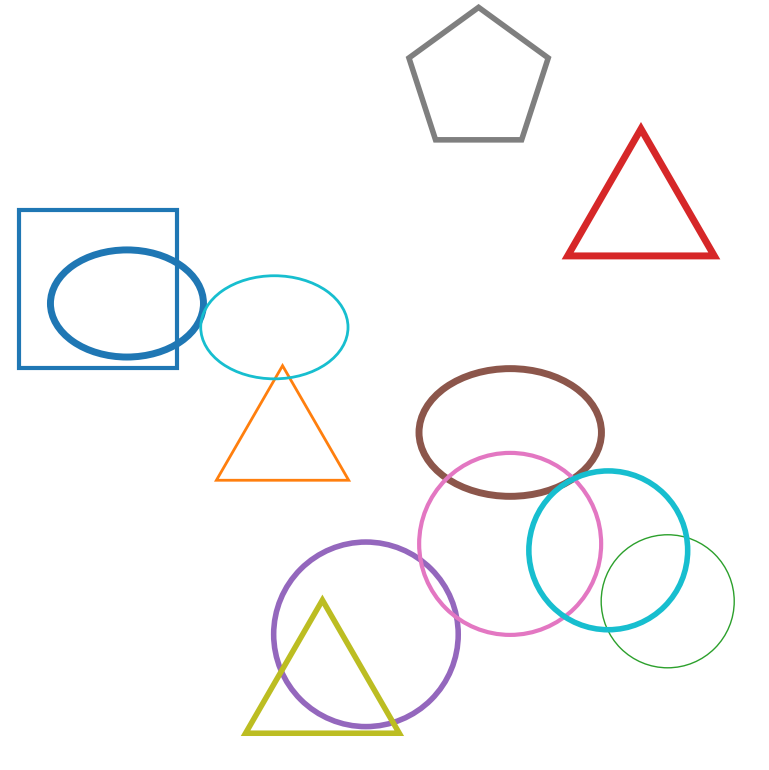[{"shape": "oval", "thickness": 2.5, "radius": 0.5, "center": [0.165, 0.606]}, {"shape": "square", "thickness": 1.5, "radius": 0.51, "center": [0.127, 0.625]}, {"shape": "triangle", "thickness": 1, "radius": 0.5, "center": [0.367, 0.426]}, {"shape": "circle", "thickness": 0.5, "radius": 0.43, "center": [0.867, 0.219]}, {"shape": "triangle", "thickness": 2.5, "radius": 0.55, "center": [0.832, 0.723]}, {"shape": "circle", "thickness": 2, "radius": 0.6, "center": [0.475, 0.176]}, {"shape": "oval", "thickness": 2.5, "radius": 0.59, "center": [0.663, 0.438]}, {"shape": "circle", "thickness": 1.5, "radius": 0.59, "center": [0.663, 0.294]}, {"shape": "pentagon", "thickness": 2, "radius": 0.48, "center": [0.622, 0.895]}, {"shape": "triangle", "thickness": 2, "radius": 0.58, "center": [0.419, 0.105]}, {"shape": "oval", "thickness": 1, "radius": 0.48, "center": [0.356, 0.575]}, {"shape": "circle", "thickness": 2, "radius": 0.52, "center": [0.79, 0.285]}]